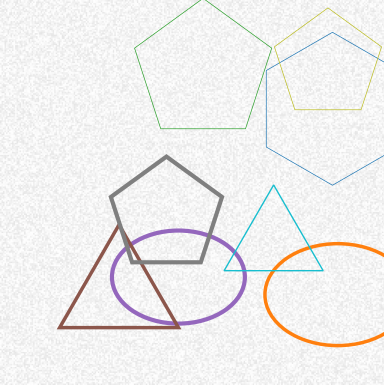[{"shape": "hexagon", "thickness": 0.5, "radius": 0.99, "center": [0.864, 0.717]}, {"shape": "oval", "thickness": 2.5, "radius": 0.95, "center": [0.877, 0.235]}, {"shape": "pentagon", "thickness": 0.5, "radius": 0.94, "center": [0.528, 0.817]}, {"shape": "oval", "thickness": 3, "radius": 0.86, "center": [0.463, 0.28]}, {"shape": "triangle", "thickness": 2.5, "radius": 0.89, "center": [0.309, 0.238]}, {"shape": "pentagon", "thickness": 3, "radius": 0.76, "center": [0.432, 0.441]}, {"shape": "pentagon", "thickness": 0.5, "radius": 0.73, "center": [0.852, 0.833]}, {"shape": "triangle", "thickness": 1, "radius": 0.74, "center": [0.711, 0.371]}]